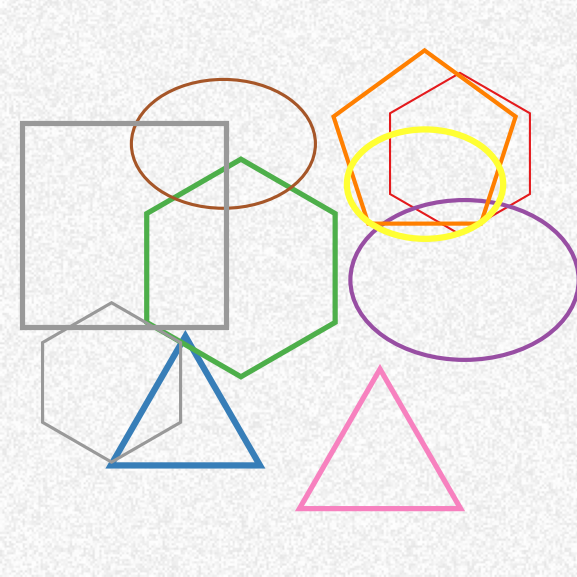[{"shape": "hexagon", "thickness": 1, "radius": 0.7, "center": [0.796, 0.733]}, {"shape": "triangle", "thickness": 3, "radius": 0.75, "center": [0.321, 0.268]}, {"shape": "hexagon", "thickness": 2.5, "radius": 0.94, "center": [0.417, 0.535]}, {"shape": "oval", "thickness": 2, "radius": 0.99, "center": [0.804, 0.514]}, {"shape": "pentagon", "thickness": 2, "radius": 0.83, "center": [0.735, 0.746]}, {"shape": "oval", "thickness": 3, "radius": 0.68, "center": [0.736, 0.68]}, {"shape": "oval", "thickness": 1.5, "radius": 0.8, "center": [0.387, 0.75]}, {"shape": "triangle", "thickness": 2.5, "radius": 0.81, "center": [0.658, 0.199]}, {"shape": "square", "thickness": 2.5, "radius": 0.88, "center": [0.214, 0.609]}, {"shape": "hexagon", "thickness": 1.5, "radius": 0.69, "center": [0.193, 0.337]}]